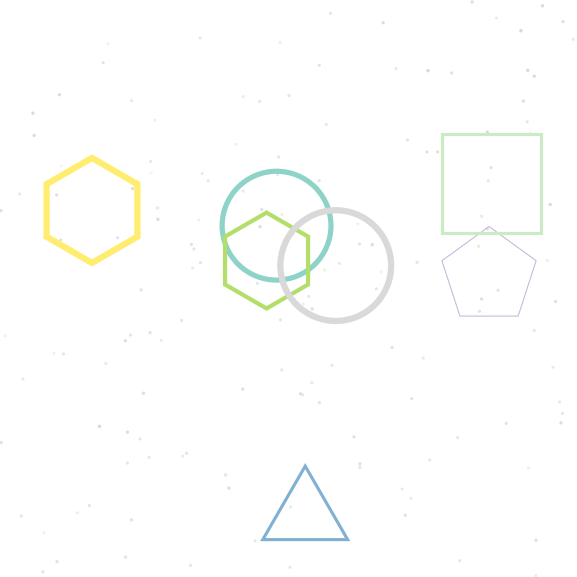[{"shape": "circle", "thickness": 2.5, "radius": 0.47, "center": [0.479, 0.608]}, {"shape": "pentagon", "thickness": 0.5, "radius": 0.43, "center": [0.847, 0.521]}, {"shape": "triangle", "thickness": 1.5, "radius": 0.42, "center": [0.529, 0.107]}, {"shape": "hexagon", "thickness": 2, "radius": 0.41, "center": [0.462, 0.548]}, {"shape": "circle", "thickness": 3, "radius": 0.48, "center": [0.581, 0.539]}, {"shape": "square", "thickness": 1.5, "radius": 0.43, "center": [0.852, 0.682]}, {"shape": "hexagon", "thickness": 3, "radius": 0.45, "center": [0.159, 0.635]}]